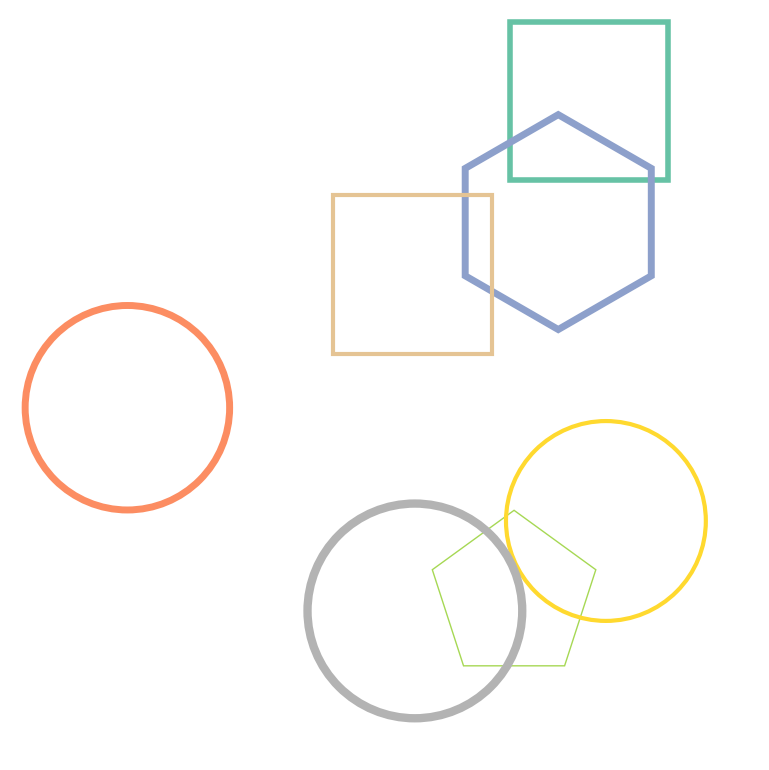[{"shape": "square", "thickness": 2, "radius": 0.51, "center": [0.765, 0.868]}, {"shape": "circle", "thickness": 2.5, "radius": 0.66, "center": [0.165, 0.47]}, {"shape": "hexagon", "thickness": 2.5, "radius": 0.7, "center": [0.725, 0.712]}, {"shape": "pentagon", "thickness": 0.5, "radius": 0.56, "center": [0.668, 0.226]}, {"shape": "circle", "thickness": 1.5, "radius": 0.65, "center": [0.787, 0.323]}, {"shape": "square", "thickness": 1.5, "radius": 0.52, "center": [0.536, 0.644]}, {"shape": "circle", "thickness": 3, "radius": 0.7, "center": [0.539, 0.207]}]